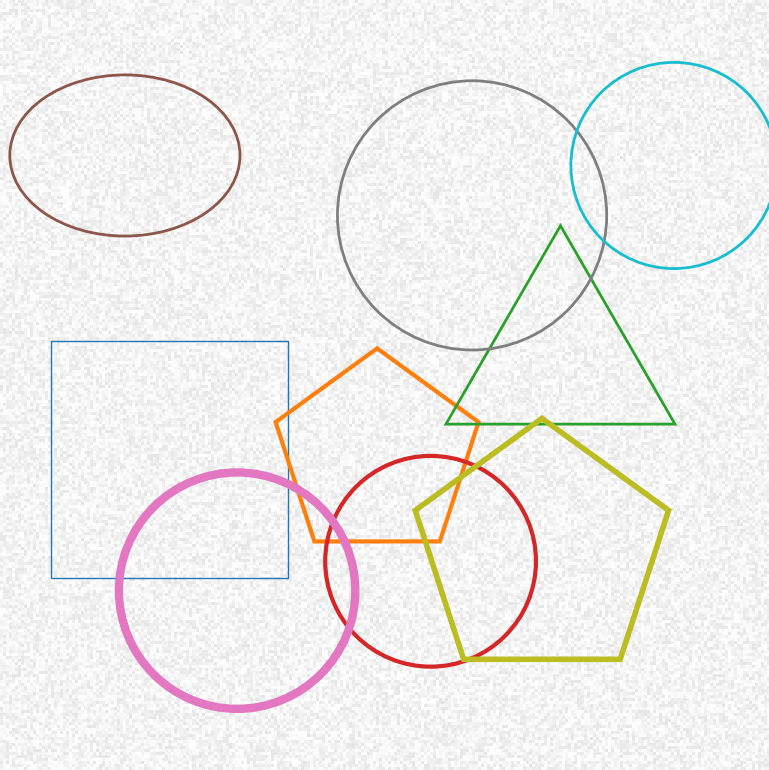[{"shape": "square", "thickness": 0.5, "radius": 0.77, "center": [0.22, 0.403]}, {"shape": "pentagon", "thickness": 1.5, "radius": 0.69, "center": [0.49, 0.409]}, {"shape": "triangle", "thickness": 1, "radius": 0.86, "center": [0.728, 0.535]}, {"shape": "circle", "thickness": 1.5, "radius": 0.68, "center": [0.559, 0.271]}, {"shape": "oval", "thickness": 1, "radius": 0.75, "center": [0.162, 0.798]}, {"shape": "circle", "thickness": 3, "radius": 0.77, "center": [0.308, 0.233]}, {"shape": "circle", "thickness": 1, "radius": 0.87, "center": [0.613, 0.72]}, {"shape": "pentagon", "thickness": 2, "radius": 0.86, "center": [0.704, 0.284]}, {"shape": "circle", "thickness": 1, "radius": 0.67, "center": [0.875, 0.785]}]